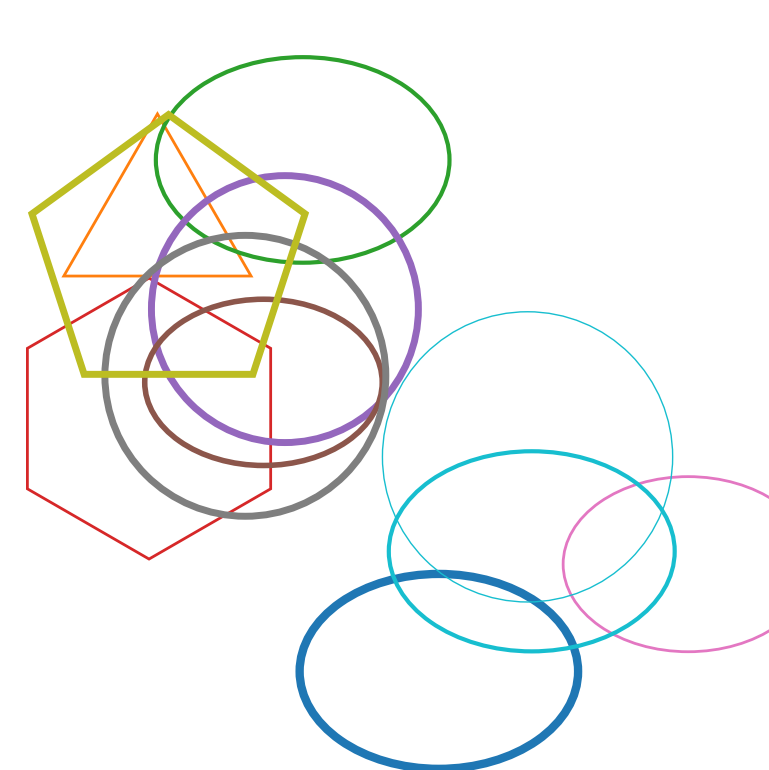[{"shape": "oval", "thickness": 3, "radius": 0.9, "center": [0.57, 0.128]}, {"shape": "triangle", "thickness": 1, "radius": 0.7, "center": [0.204, 0.712]}, {"shape": "oval", "thickness": 1.5, "radius": 0.95, "center": [0.393, 0.792]}, {"shape": "hexagon", "thickness": 1, "radius": 0.91, "center": [0.194, 0.456]}, {"shape": "circle", "thickness": 2.5, "radius": 0.87, "center": [0.37, 0.599]}, {"shape": "oval", "thickness": 2, "radius": 0.77, "center": [0.342, 0.503]}, {"shape": "oval", "thickness": 1, "radius": 0.81, "center": [0.894, 0.267]}, {"shape": "circle", "thickness": 2.5, "radius": 0.91, "center": [0.319, 0.512]}, {"shape": "pentagon", "thickness": 2.5, "radius": 0.93, "center": [0.219, 0.665]}, {"shape": "circle", "thickness": 0.5, "radius": 0.94, "center": [0.685, 0.407]}, {"shape": "oval", "thickness": 1.5, "radius": 0.93, "center": [0.691, 0.284]}]